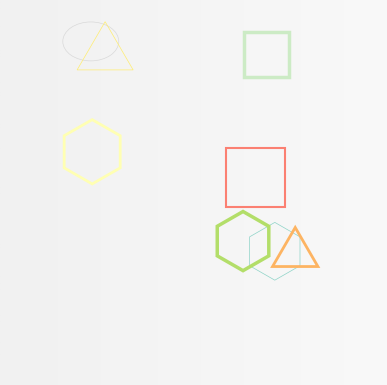[{"shape": "hexagon", "thickness": 0.5, "radius": 0.38, "center": [0.709, 0.347]}, {"shape": "hexagon", "thickness": 2, "radius": 0.42, "center": [0.238, 0.606]}, {"shape": "square", "thickness": 1.5, "radius": 0.38, "center": [0.66, 0.54]}, {"shape": "triangle", "thickness": 2, "radius": 0.34, "center": [0.762, 0.342]}, {"shape": "hexagon", "thickness": 2.5, "radius": 0.38, "center": [0.627, 0.374]}, {"shape": "oval", "thickness": 0.5, "radius": 0.36, "center": [0.234, 0.892]}, {"shape": "square", "thickness": 2.5, "radius": 0.29, "center": [0.687, 0.858]}, {"shape": "triangle", "thickness": 0.5, "radius": 0.42, "center": [0.271, 0.86]}]